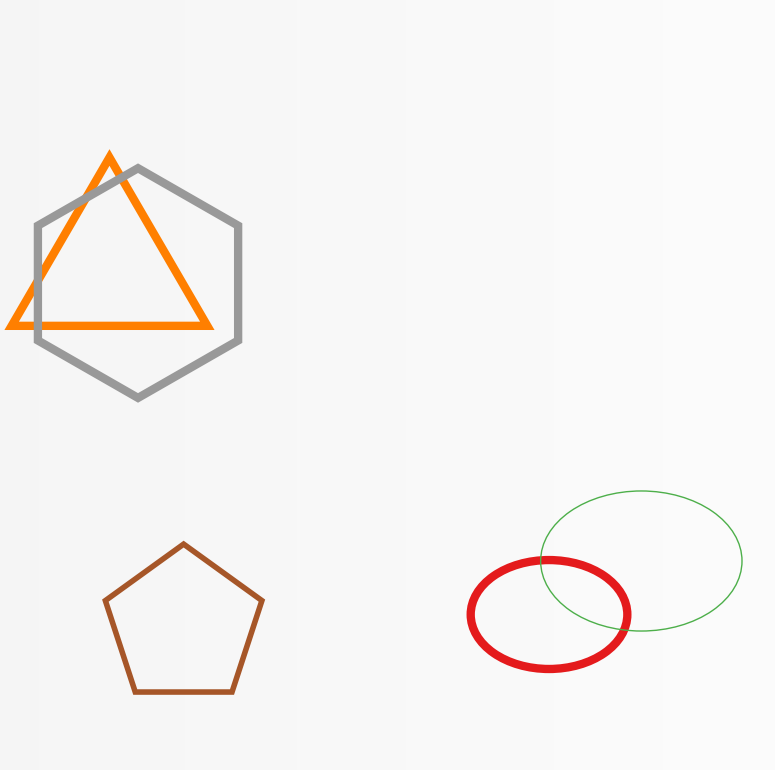[{"shape": "oval", "thickness": 3, "radius": 0.51, "center": [0.708, 0.202]}, {"shape": "oval", "thickness": 0.5, "radius": 0.65, "center": [0.828, 0.271]}, {"shape": "triangle", "thickness": 3, "radius": 0.73, "center": [0.141, 0.65]}, {"shape": "pentagon", "thickness": 2, "radius": 0.53, "center": [0.237, 0.187]}, {"shape": "hexagon", "thickness": 3, "radius": 0.75, "center": [0.178, 0.632]}]